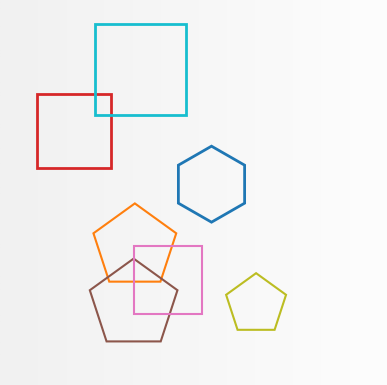[{"shape": "hexagon", "thickness": 2, "radius": 0.49, "center": [0.546, 0.522]}, {"shape": "pentagon", "thickness": 1.5, "radius": 0.56, "center": [0.348, 0.359]}, {"shape": "square", "thickness": 2, "radius": 0.48, "center": [0.191, 0.66]}, {"shape": "pentagon", "thickness": 1.5, "radius": 0.59, "center": [0.345, 0.209]}, {"shape": "square", "thickness": 1.5, "radius": 0.44, "center": [0.433, 0.273]}, {"shape": "pentagon", "thickness": 1.5, "radius": 0.41, "center": [0.661, 0.209]}, {"shape": "square", "thickness": 2, "radius": 0.59, "center": [0.363, 0.819]}]